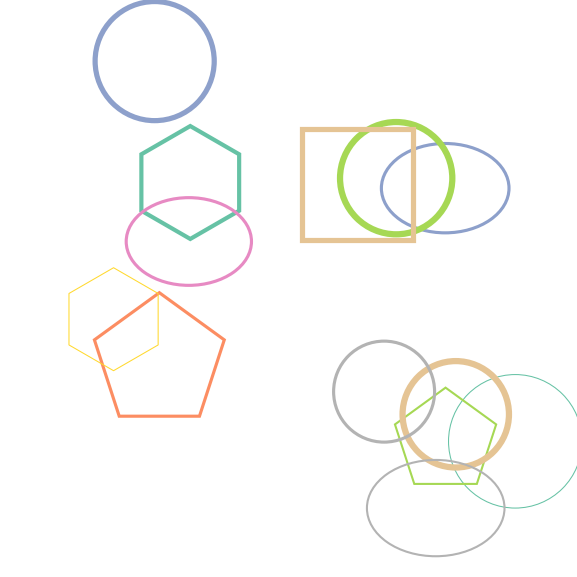[{"shape": "circle", "thickness": 0.5, "radius": 0.58, "center": [0.892, 0.235]}, {"shape": "hexagon", "thickness": 2, "radius": 0.49, "center": [0.329, 0.683]}, {"shape": "pentagon", "thickness": 1.5, "radius": 0.59, "center": [0.276, 0.374]}, {"shape": "oval", "thickness": 1.5, "radius": 0.55, "center": [0.771, 0.673]}, {"shape": "circle", "thickness": 2.5, "radius": 0.52, "center": [0.268, 0.893]}, {"shape": "oval", "thickness": 1.5, "radius": 0.54, "center": [0.327, 0.581]}, {"shape": "pentagon", "thickness": 1, "radius": 0.46, "center": [0.772, 0.236]}, {"shape": "circle", "thickness": 3, "radius": 0.49, "center": [0.686, 0.691]}, {"shape": "hexagon", "thickness": 0.5, "radius": 0.45, "center": [0.197, 0.446]}, {"shape": "circle", "thickness": 3, "radius": 0.46, "center": [0.789, 0.282]}, {"shape": "square", "thickness": 2.5, "radius": 0.48, "center": [0.619, 0.68]}, {"shape": "circle", "thickness": 1.5, "radius": 0.44, "center": [0.665, 0.321]}, {"shape": "oval", "thickness": 1, "radius": 0.6, "center": [0.754, 0.119]}]